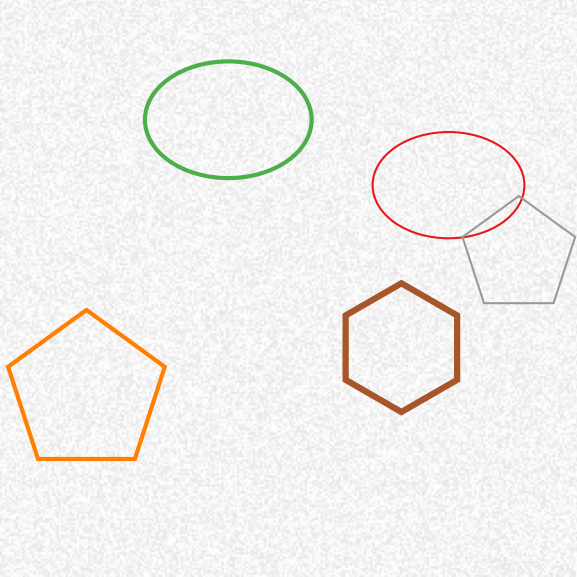[{"shape": "oval", "thickness": 1, "radius": 0.66, "center": [0.777, 0.679]}, {"shape": "oval", "thickness": 2, "radius": 0.72, "center": [0.395, 0.792]}, {"shape": "pentagon", "thickness": 2, "radius": 0.71, "center": [0.15, 0.32]}, {"shape": "hexagon", "thickness": 3, "radius": 0.56, "center": [0.695, 0.397]}, {"shape": "pentagon", "thickness": 1, "radius": 0.51, "center": [0.898, 0.557]}]